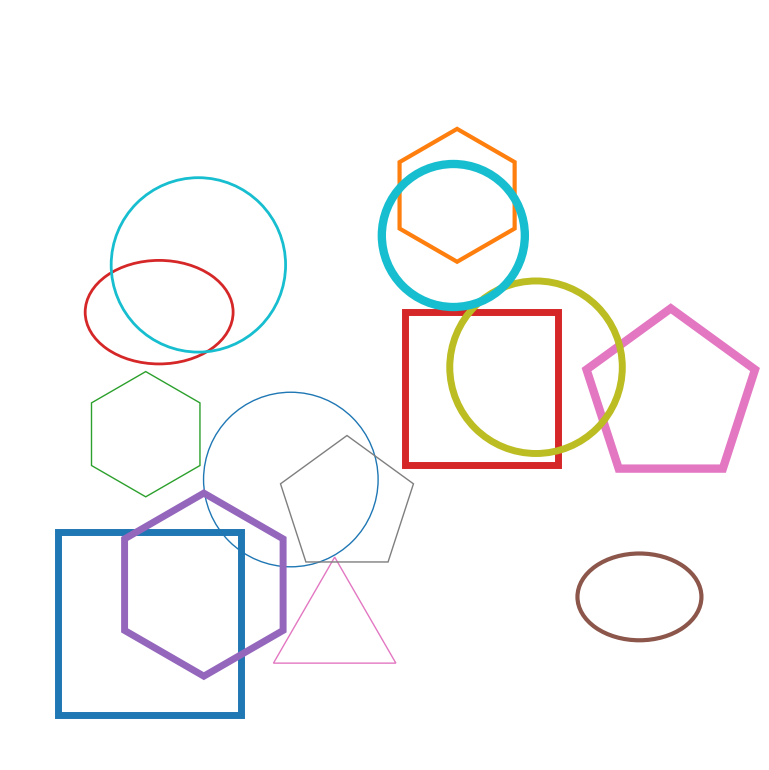[{"shape": "circle", "thickness": 0.5, "radius": 0.57, "center": [0.378, 0.377]}, {"shape": "square", "thickness": 2.5, "radius": 0.6, "center": [0.194, 0.19]}, {"shape": "hexagon", "thickness": 1.5, "radius": 0.43, "center": [0.594, 0.746]}, {"shape": "hexagon", "thickness": 0.5, "radius": 0.41, "center": [0.189, 0.436]}, {"shape": "oval", "thickness": 1, "radius": 0.48, "center": [0.207, 0.595]}, {"shape": "square", "thickness": 2.5, "radius": 0.5, "center": [0.626, 0.495]}, {"shape": "hexagon", "thickness": 2.5, "radius": 0.59, "center": [0.265, 0.241]}, {"shape": "oval", "thickness": 1.5, "radius": 0.4, "center": [0.83, 0.225]}, {"shape": "triangle", "thickness": 0.5, "radius": 0.46, "center": [0.435, 0.185]}, {"shape": "pentagon", "thickness": 3, "radius": 0.58, "center": [0.871, 0.484]}, {"shape": "pentagon", "thickness": 0.5, "radius": 0.45, "center": [0.451, 0.344]}, {"shape": "circle", "thickness": 2.5, "radius": 0.56, "center": [0.696, 0.523]}, {"shape": "circle", "thickness": 3, "radius": 0.46, "center": [0.589, 0.694]}, {"shape": "circle", "thickness": 1, "radius": 0.57, "center": [0.258, 0.656]}]